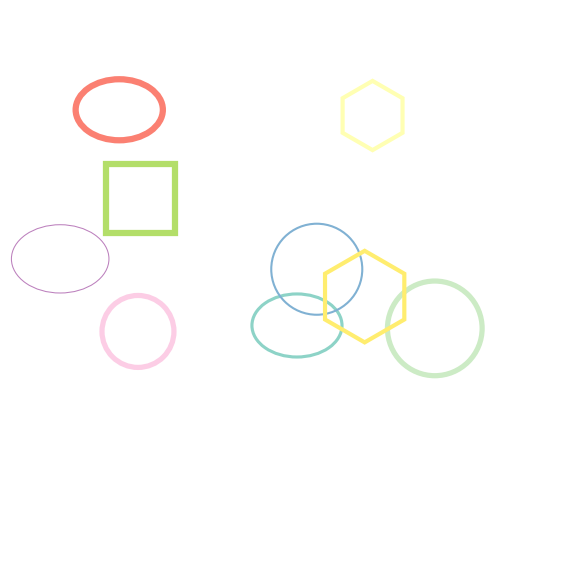[{"shape": "oval", "thickness": 1.5, "radius": 0.39, "center": [0.514, 0.436]}, {"shape": "hexagon", "thickness": 2, "radius": 0.3, "center": [0.645, 0.799]}, {"shape": "oval", "thickness": 3, "radius": 0.38, "center": [0.206, 0.809]}, {"shape": "circle", "thickness": 1, "radius": 0.39, "center": [0.549, 0.533]}, {"shape": "square", "thickness": 3, "radius": 0.3, "center": [0.244, 0.656]}, {"shape": "circle", "thickness": 2.5, "radius": 0.31, "center": [0.239, 0.425]}, {"shape": "oval", "thickness": 0.5, "radius": 0.42, "center": [0.104, 0.551]}, {"shape": "circle", "thickness": 2.5, "radius": 0.41, "center": [0.753, 0.431]}, {"shape": "hexagon", "thickness": 2, "radius": 0.4, "center": [0.631, 0.486]}]